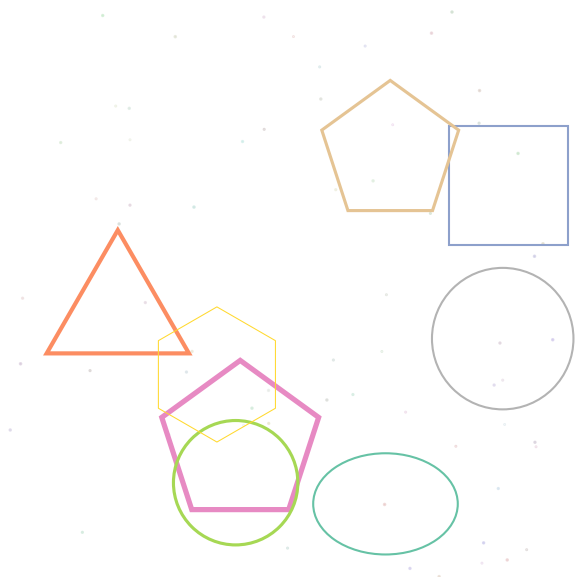[{"shape": "oval", "thickness": 1, "radius": 0.63, "center": [0.668, 0.127]}, {"shape": "triangle", "thickness": 2, "radius": 0.71, "center": [0.204, 0.458]}, {"shape": "square", "thickness": 1, "radius": 0.52, "center": [0.881, 0.678]}, {"shape": "pentagon", "thickness": 2.5, "radius": 0.71, "center": [0.416, 0.232]}, {"shape": "circle", "thickness": 1.5, "radius": 0.54, "center": [0.408, 0.163]}, {"shape": "hexagon", "thickness": 0.5, "radius": 0.59, "center": [0.376, 0.351]}, {"shape": "pentagon", "thickness": 1.5, "radius": 0.62, "center": [0.676, 0.735]}, {"shape": "circle", "thickness": 1, "radius": 0.61, "center": [0.871, 0.413]}]